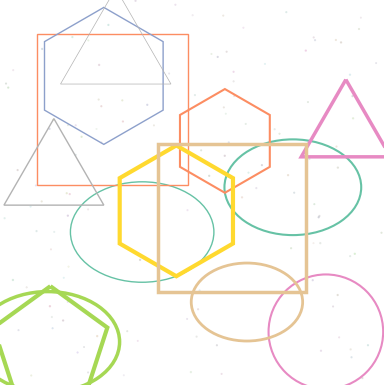[{"shape": "oval", "thickness": 1, "radius": 0.93, "center": [0.369, 0.397]}, {"shape": "oval", "thickness": 1.5, "radius": 0.89, "center": [0.761, 0.514]}, {"shape": "square", "thickness": 1, "radius": 0.98, "center": [0.291, 0.716]}, {"shape": "hexagon", "thickness": 1.5, "radius": 0.67, "center": [0.584, 0.634]}, {"shape": "hexagon", "thickness": 1, "radius": 0.89, "center": [0.27, 0.803]}, {"shape": "triangle", "thickness": 2.5, "radius": 0.67, "center": [0.898, 0.66]}, {"shape": "circle", "thickness": 1.5, "radius": 0.74, "center": [0.846, 0.138]}, {"shape": "oval", "thickness": 2.5, "radius": 0.93, "center": [0.124, 0.112]}, {"shape": "pentagon", "thickness": 3, "radius": 0.78, "center": [0.131, 0.101]}, {"shape": "hexagon", "thickness": 3, "radius": 0.85, "center": [0.458, 0.452]}, {"shape": "square", "thickness": 2.5, "radius": 0.96, "center": [0.601, 0.433]}, {"shape": "oval", "thickness": 2, "radius": 0.72, "center": [0.641, 0.216]}, {"shape": "triangle", "thickness": 1, "radius": 0.75, "center": [0.14, 0.542]}, {"shape": "triangle", "thickness": 0.5, "radius": 0.83, "center": [0.301, 0.865]}]